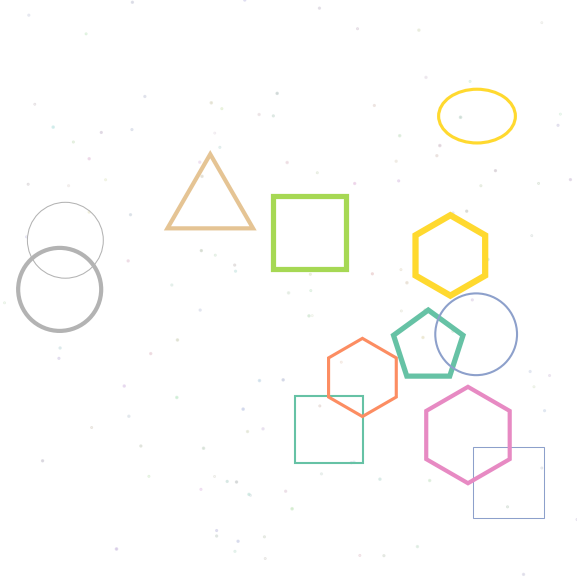[{"shape": "square", "thickness": 1, "radius": 0.29, "center": [0.57, 0.256]}, {"shape": "pentagon", "thickness": 2.5, "radius": 0.32, "center": [0.742, 0.399]}, {"shape": "hexagon", "thickness": 1.5, "radius": 0.34, "center": [0.628, 0.346]}, {"shape": "square", "thickness": 0.5, "radius": 0.31, "center": [0.88, 0.164]}, {"shape": "circle", "thickness": 1, "radius": 0.35, "center": [0.825, 0.42]}, {"shape": "hexagon", "thickness": 2, "radius": 0.42, "center": [0.81, 0.246]}, {"shape": "square", "thickness": 2.5, "radius": 0.32, "center": [0.535, 0.597]}, {"shape": "hexagon", "thickness": 3, "radius": 0.35, "center": [0.78, 0.557]}, {"shape": "oval", "thickness": 1.5, "radius": 0.33, "center": [0.826, 0.798]}, {"shape": "triangle", "thickness": 2, "radius": 0.43, "center": [0.364, 0.647]}, {"shape": "circle", "thickness": 2, "radius": 0.36, "center": [0.103, 0.498]}, {"shape": "circle", "thickness": 0.5, "radius": 0.33, "center": [0.113, 0.583]}]